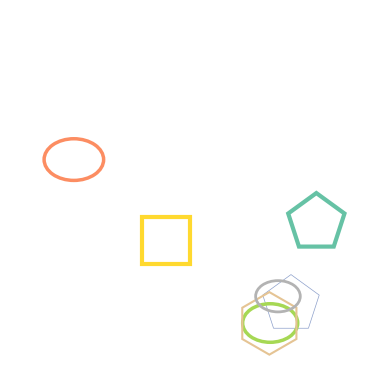[{"shape": "pentagon", "thickness": 3, "radius": 0.38, "center": [0.822, 0.422]}, {"shape": "oval", "thickness": 2.5, "radius": 0.39, "center": [0.192, 0.586]}, {"shape": "pentagon", "thickness": 0.5, "radius": 0.39, "center": [0.756, 0.21]}, {"shape": "oval", "thickness": 2.5, "radius": 0.36, "center": [0.702, 0.161]}, {"shape": "square", "thickness": 3, "radius": 0.31, "center": [0.432, 0.375]}, {"shape": "hexagon", "thickness": 1.5, "radius": 0.41, "center": [0.7, 0.16]}, {"shape": "oval", "thickness": 2, "radius": 0.29, "center": [0.722, 0.23]}]